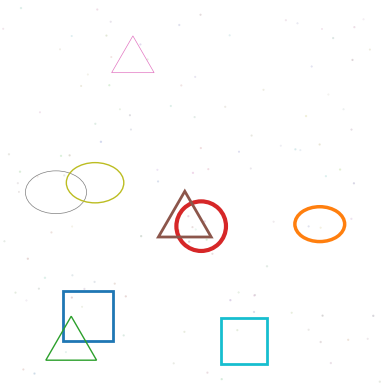[{"shape": "square", "thickness": 2, "radius": 0.32, "center": [0.228, 0.178]}, {"shape": "oval", "thickness": 2.5, "radius": 0.32, "center": [0.831, 0.418]}, {"shape": "triangle", "thickness": 1, "radius": 0.38, "center": [0.185, 0.102]}, {"shape": "circle", "thickness": 3, "radius": 0.32, "center": [0.523, 0.413]}, {"shape": "triangle", "thickness": 2, "radius": 0.4, "center": [0.48, 0.424]}, {"shape": "triangle", "thickness": 0.5, "radius": 0.32, "center": [0.345, 0.843]}, {"shape": "oval", "thickness": 0.5, "radius": 0.4, "center": [0.145, 0.501]}, {"shape": "oval", "thickness": 1, "radius": 0.37, "center": [0.247, 0.525]}, {"shape": "square", "thickness": 2, "radius": 0.3, "center": [0.633, 0.113]}]